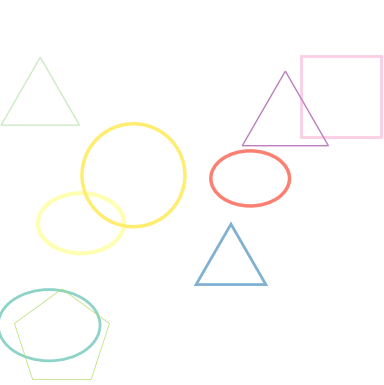[{"shape": "oval", "thickness": 2, "radius": 0.66, "center": [0.127, 0.155]}, {"shape": "oval", "thickness": 3, "radius": 0.56, "center": [0.21, 0.42]}, {"shape": "oval", "thickness": 2.5, "radius": 0.51, "center": [0.65, 0.537]}, {"shape": "triangle", "thickness": 2, "radius": 0.52, "center": [0.6, 0.313]}, {"shape": "pentagon", "thickness": 0.5, "radius": 0.65, "center": [0.161, 0.12]}, {"shape": "square", "thickness": 2, "radius": 0.52, "center": [0.886, 0.749]}, {"shape": "triangle", "thickness": 1, "radius": 0.65, "center": [0.741, 0.686]}, {"shape": "triangle", "thickness": 1, "radius": 0.59, "center": [0.105, 0.734]}, {"shape": "circle", "thickness": 2.5, "radius": 0.67, "center": [0.347, 0.545]}]